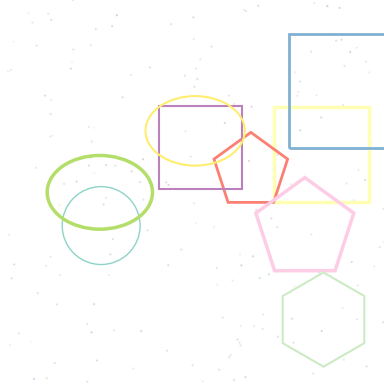[{"shape": "circle", "thickness": 1, "radius": 0.51, "center": [0.263, 0.414]}, {"shape": "square", "thickness": 2.5, "radius": 0.62, "center": [0.834, 0.6]}, {"shape": "pentagon", "thickness": 2, "radius": 0.5, "center": [0.652, 0.556]}, {"shape": "square", "thickness": 2, "radius": 0.74, "center": [0.898, 0.764]}, {"shape": "oval", "thickness": 2.5, "radius": 0.68, "center": [0.259, 0.5]}, {"shape": "pentagon", "thickness": 2.5, "radius": 0.67, "center": [0.792, 0.405]}, {"shape": "square", "thickness": 1.5, "radius": 0.54, "center": [0.52, 0.616]}, {"shape": "hexagon", "thickness": 1.5, "radius": 0.61, "center": [0.84, 0.17]}, {"shape": "oval", "thickness": 1.5, "radius": 0.64, "center": [0.507, 0.66]}]